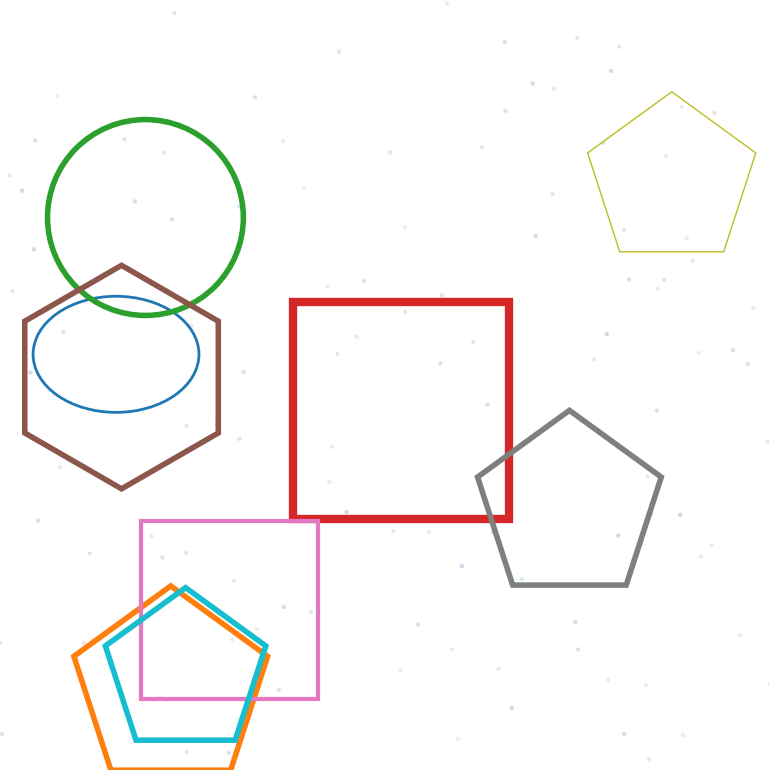[{"shape": "oval", "thickness": 1, "radius": 0.54, "center": [0.151, 0.54]}, {"shape": "pentagon", "thickness": 2, "radius": 0.66, "center": [0.222, 0.107]}, {"shape": "circle", "thickness": 2, "radius": 0.64, "center": [0.189, 0.718]}, {"shape": "square", "thickness": 3, "radius": 0.7, "center": [0.521, 0.467]}, {"shape": "hexagon", "thickness": 2, "radius": 0.73, "center": [0.158, 0.51]}, {"shape": "square", "thickness": 1.5, "radius": 0.57, "center": [0.298, 0.208]}, {"shape": "pentagon", "thickness": 2, "radius": 0.63, "center": [0.739, 0.342]}, {"shape": "pentagon", "thickness": 0.5, "radius": 0.57, "center": [0.872, 0.766]}, {"shape": "pentagon", "thickness": 2, "radius": 0.55, "center": [0.241, 0.127]}]